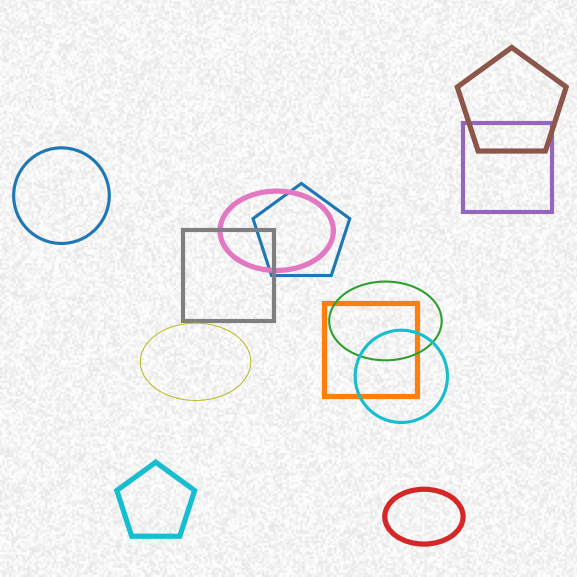[{"shape": "pentagon", "thickness": 1.5, "radius": 0.44, "center": [0.522, 0.593]}, {"shape": "circle", "thickness": 1.5, "radius": 0.41, "center": [0.106, 0.66]}, {"shape": "square", "thickness": 2.5, "radius": 0.4, "center": [0.642, 0.394]}, {"shape": "oval", "thickness": 1, "radius": 0.49, "center": [0.667, 0.443]}, {"shape": "oval", "thickness": 2.5, "radius": 0.34, "center": [0.734, 0.104]}, {"shape": "square", "thickness": 2, "radius": 0.39, "center": [0.879, 0.709]}, {"shape": "pentagon", "thickness": 2.5, "radius": 0.5, "center": [0.886, 0.818]}, {"shape": "oval", "thickness": 2.5, "radius": 0.49, "center": [0.479, 0.6]}, {"shape": "square", "thickness": 2, "radius": 0.39, "center": [0.396, 0.522]}, {"shape": "oval", "thickness": 0.5, "radius": 0.48, "center": [0.339, 0.373]}, {"shape": "circle", "thickness": 1.5, "radius": 0.4, "center": [0.695, 0.347]}, {"shape": "pentagon", "thickness": 2.5, "radius": 0.35, "center": [0.27, 0.128]}]